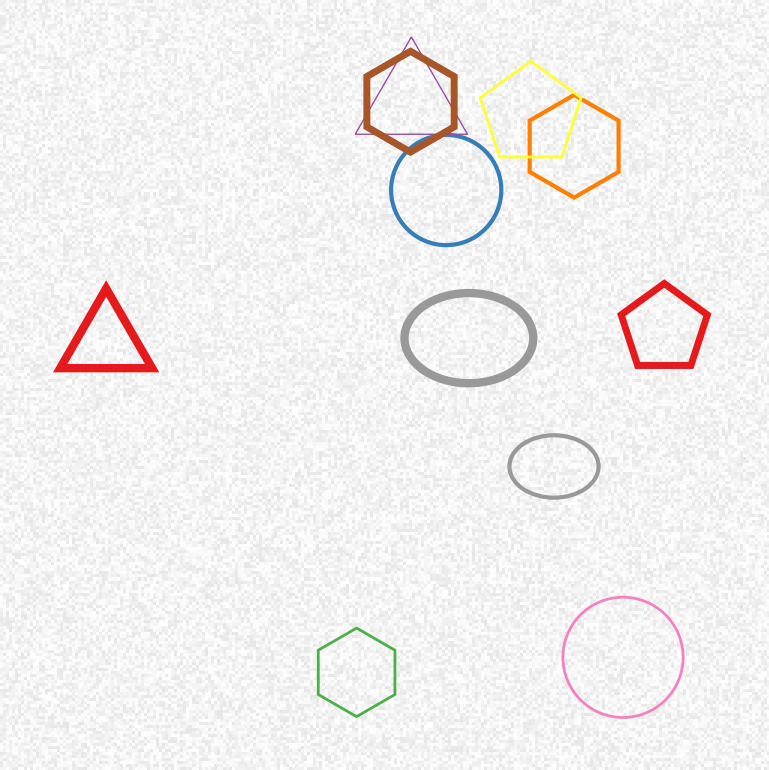[{"shape": "pentagon", "thickness": 2.5, "radius": 0.29, "center": [0.863, 0.573]}, {"shape": "triangle", "thickness": 3, "radius": 0.34, "center": [0.138, 0.556]}, {"shape": "circle", "thickness": 1.5, "radius": 0.36, "center": [0.58, 0.753]}, {"shape": "hexagon", "thickness": 1, "radius": 0.29, "center": [0.463, 0.127]}, {"shape": "triangle", "thickness": 0.5, "radius": 0.42, "center": [0.534, 0.868]}, {"shape": "hexagon", "thickness": 1.5, "radius": 0.33, "center": [0.746, 0.81]}, {"shape": "pentagon", "thickness": 1, "radius": 0.34, "center": [0.689, 0.852]}, {"shape": "hexagon", "thickness": 2.5, "radius": 0.33, "center": [0.533, 0.868]}, {"shape": "circle", "thickness": 1, "radius": 0.39, "center": [0.809, 0.146]}, {"shape": "oval", "thickness": 3, "radius": 0.42, "center": [0.609, 0.561]}, {"shape": "oval", "thickness": 1.5, "radius": 0.29, "center": [0.719, 0.394]}]